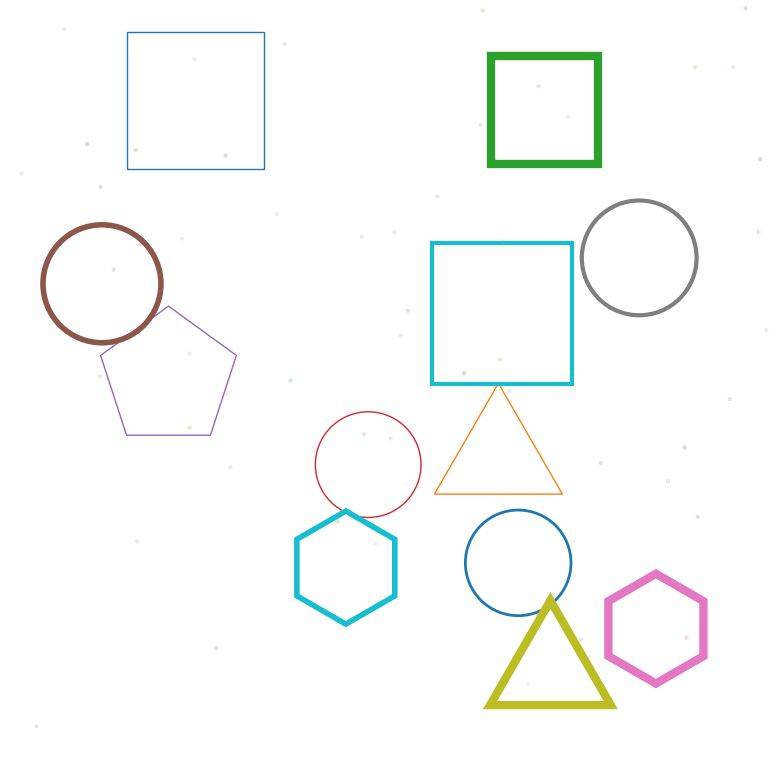[{"shape": "circle", "thickness": 1, "radius": 0.34, "center": [0.673, 0.269]}, {"shape": "square", "thickness": 0.5, "radius": 0.44, "center": [0.254, 0.87]}, {"shape": "triangle", "thickness": 0.5, "radius": 0.48, "center": [0.647, 0.406]}, {"shape": "square", "thickness": 3, "radius": 0.35, "center": [0.707, 0.857]}, {"shape": "circle", "thickness": 0.5, "radius": 0.34, "center": [0.478, 0.397]}, {"shape": "pentagon", "thickness": 0.5, "radius": 0.46, "center": [0.219, 0.51]}, {"shape": "circle", "thickness": 2, "radius": 0.38, "center": [0.132, 0.631]}, {"shape": "hexagon", "thickness": 3, "radius": 0.36, "center": [0.852, 0.184]}, {"shape": "circle", "thickness": 1.5, "radius": 0.37, "center": [0.83, 0.665]}, {"shape": "triangle", "thickness": 3, "radius": 0.45, "center": [0.715, 0.13]}, {"shape": "square", "thickness": 1.5, "radius": 0.46, "center": [0.652, 0.593]}, {"shape": "hexagon", "thickness": 2, "radius": 0.37, "center": [0.449, 0.263]}]